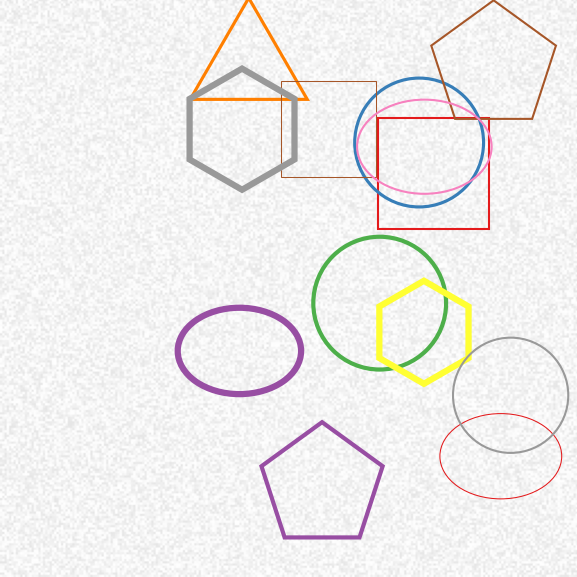[{"shape": "oval", "thickness": 0.5, "radius": 0.53, "center": [0.867, 0.209]}, {"shape": "square", "thickness": 1, "radius": 0.48, "center": [0.751, 0.698]}, {"shape": "circle", "thickness": 1.5, "radius": 0.56, "center": [0.726, 0.752]}, {"shape": "circle", "thickness": 2, "radius": 0.57, "center": [0.657, 0.474]}, {"shape": "pentagon", "thickness": 2, "radius": 0.55, "center": [0.558, 0.158]}, {"shape": "oval", "thickness": 3, "radius": 0.53, "center": [0.415, 0.391]}, {"shape": "triangle", "thickness": 1.5, "radius": 0.59, "center": [0.431, 0.886]}, {"shape": "hexagon", "thickness": 3, "radius": 0.45, "center": [0.734, 0.424]}, {"shape": "square", "thickness": 0.5, "radius": 0.41, "center": [0.569, 0.776]}, {"shape": "pentagon", "thickness": 1, "radius": 0.57, "center": [0.855, 0.885]}, {"shape": "oval", "thickness": 1, "radius": 0.58, "center": [0.735, 0.745]}, {"shape": "circle", "thickness": 1, "radius": 0.5, "center": [0.884, 0.315]}, {"shape": "hexagon", "thickness": 3, "radius": 0.52, "center": [0.419, 0.775]}]